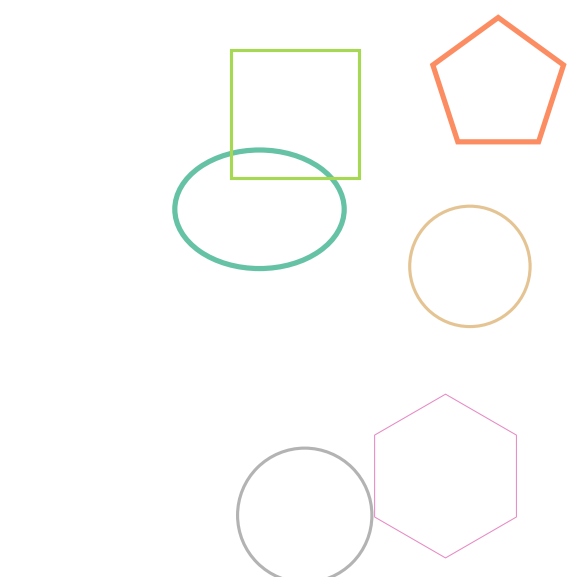[{"shape": "oval", "thickness": 2.5, "radius": 0.73, "center": [0.449, 0.637]}, {"shape": "pentagon", "thickness": 2.5, "radius": 0.59, "center": [0.863, 0.85]}, {"shape": "hexagon", "thickness": 0.5, "radius": 0.71, "center": [0.771, 0.175]}, {"shape": "square", "thickness": 1.5, "radius": 0.55, "center": [0.511, 0.801]}, {"shape": "circle", "thickness": 1.5, "radius": 0.52, "center": [0.814, 0.538]}, {"shape": "circle", "thickness": 1.5, "radius": 0.58, "center": [0.528, 0.107]}]